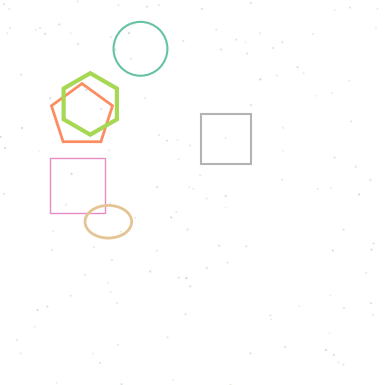[{"shape": "circle", "thickness": 1.5, "radius": 0.35, "center": [0.365, 0.873]}, {"shape": "pentagon", "thickness": 2, "radius": 0.42, "center": [0.213, 0.699]}, {"shape": "square", "thickness": 1, "radius": 0.36, "center": [0.201, 0.519]}, {"shape": "hexagon", "thickness": 3, "radius": 0.4, "center": [0.234, 0.73]}, {"shape": "oval", "thickness": 2, "radius": 0.3, "center": [0.281, 0.424]}, {"shape": "square", "thickness": 1.5, "radius": 0.33, "center": [0.588, 0.639]}]